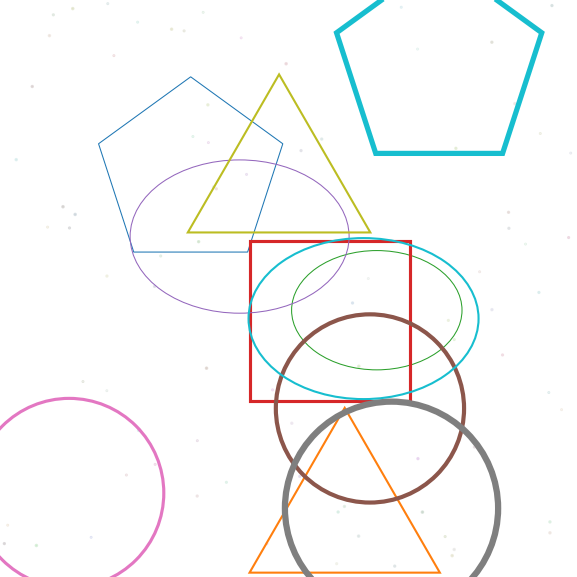[{"shape": "pentagon", "thickness": 0.5, "radius": 0.84, "center": [0.33, 0.698]}, {"shape": "triangle", "thickness": 1, "radius": 0.95, "center": [0.597, 0.103]}, {"shape": "oval", "thickness": 0.5, "radius": 0.74, "center": [0.652, 0.462]}, {"shape": "square", "thickness": 1.5, "radius": 0.69, "center": [0.571, 0.443]}, {"shape": "oval", "thickness": 0.5, "radius": 0.95, "center": [0.415, 0.59]}, {"shape": "circle", "thickness": 2, "radius": 0.81, "center": [0.641, 0.292]}, {"shape": "circle", "thickness": 1.5, "radius": 0.82, "center": [0.12, 0.145]}, {"shape": "circle", "thickness": 3, "radius": 0.92, "center": [0.678, 0.119]}, {"shape": "triangle", "thickness": 1, "radius": 0.91, "center": [0.483, 0.688]}, {"shape": "pentagon", "thickness": 2.5, "radius": 0.93, "center": [0.76, 0.885]}, {"shape": "oval", "thickness": 1, "radius": 1.0, "center": [0.63, 0.447]}]